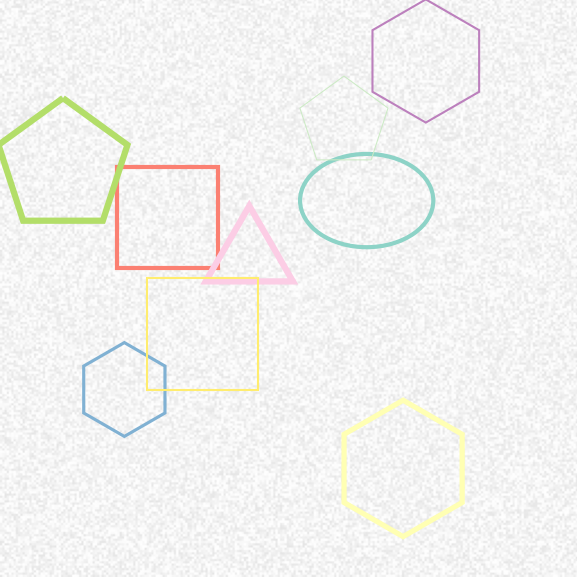[{"shape": "oval", "thickness": 2, "radius": 0.58, "center": [0.635, 0.652]}, {"shape": "hexagon", "thickness": 2.5, "radius": 0.59, "center": [0.698, 0.188]}, {"shape": "square", "thickness": 2, "radius": 0.44, "center": [0.29, 0.622]}, {"shape": "hexagon", "thickness": 1.5, "radius": 0.41, "center": [0.215, 0.325]}, {"shape": "pentagon", "thickness": 3, "radius": 0.59, "center": [0.109, 0.712]}, {"shape": "triangle", "thickness": 3, "radius": 0.44, "center": [0.432, 0.555]}, {"shape": "hexagon", "thickness": 1, "radius": 0.53, "center": [0.737, 0.894]}, {"shape": "pentagon", "thickness": 0.5, "radius": 0.4, "center": [0.596, 0.787]}, {"shape": "square", "thickness": 1, "radius": 0.48, "center": [0.351, 0.421]}]